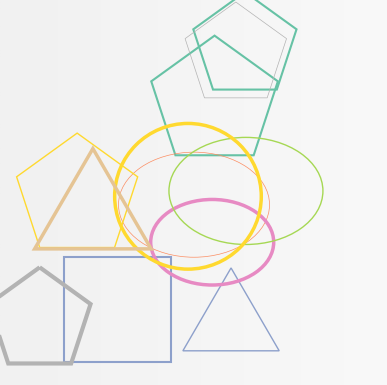[{"shape": "pentagon", "thickness": 1.5, "radius": 0.7, "center": [0.632, 0.881]}, {"shape": "pentagon", "thickness": 1.5, "radius": 0.86, "center": [0.554, 0.736]}, {"shape": "oval", "thickness": 0.5, "radius": 0.97, "center": [0.501, 0.468]}, {"shape": "square", "thickness": 1.5, "radius": 0.69, "center": [0.303, 0.196]}, {"shape": "triangle", "thickness": 1, "radius": 0.72, "center": [0.596, 0.161]}, {"shape": "oval", "thickness": 2.5, "radius": 0.79, "center": [0.548, 0.371]}, {"shape": "oval", "thickness": 1, "radius": 0.99, "center": [0.635, 0.504]}, {"shape": "pentagon", "thickness": 1, "radius": 0.82, "center": [0.199, 0.49]}, {"shape": "circle", "thickness": 2.5, "radius": 0.95, "center": [0.485, 0.49]}, {"shape": "triangle", "thickness": 2.5, "radius": 0.87, "center": [0.24, 0.44]}, {"shape": "pentagon", "thickness": 0.5, "radius": 0.69, "center": [0.609, 0.857]}, {"shape": "pentagon", "thickness": 3, "radius": 0.69, "center": [0.102, 0.168]}]